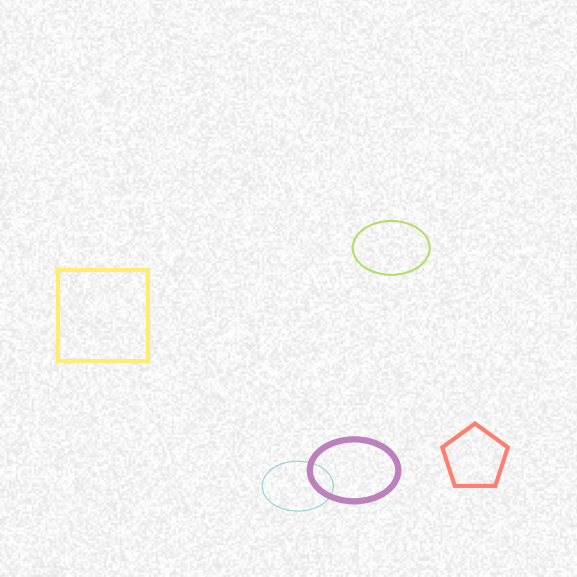[{"shape": "oval", "thickness": 0.5, "radius": 0.31, "center": [0.516, 0.157]}, {"shape": "pentagon", "thickness": 2, "radius": 0.3, "center": [0.823, 0.206]}, {"shape": "oval", "thickness": 1, "radius": 0.33, "center": [0.677, 0.57]}, {"shape": "oval", "thickness": 3, "radius": 0.38, "center": [0.613, 0.185]}, {"shape": "square", "thickness": 2, "radius": 0.39, "center": [0.178, 0.453]}]